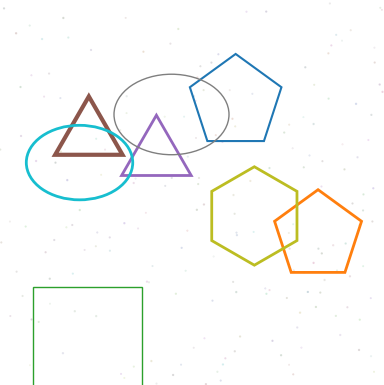[{"shape": "pentagon", "thickness": 1.5, "radius": 0.63, "center": [0.612, 0.735]}, {"shape": "pentagon", "thickness": 2, "radius": 0.59, "center": [0.826, 0.389]}, {"shape": "square", "thickness": 1, "radius": 0.7, "center": [0.228, 0.115]}, {"shape": "triangle", "thickness": 2, "radius": 0.52, "center": [0.406, 0.596]}, {"shape": "triangle", "thickness": 3, "radius": 0.51, "center": [0.231, 0.648]}, {"shape": "oval", "thickness": 1, "radius": 0.75, "center": [0.445, 0.703]}, {"shape": "hexagon", "thickness": 2, "radius": 0.64, "center": [0.661, 0.439]}, {"shape": "oval", "thickness": 2, "radius": 0.69, "center": [0.207, 0.578]}]